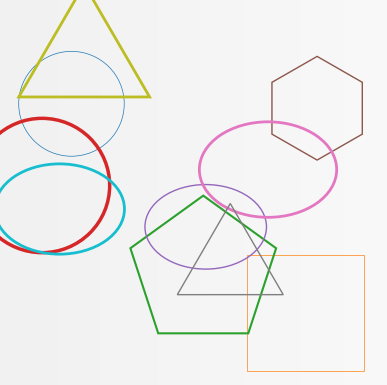[{"shape": "circle", "thickness": 0.5, "radius": 0.68, "center": [0.184, 0.73]}, {"shape": "square", "thickness": 0.5, "radius": 0.75, "center": [0.788, 0.188]}, {"shape": "pentagon", "thickness": 1.5, "radius": 0.99, "center": [0.525, 0.294]}, {"shape": "circle", "thickness": 2.5, "radius": 0.87, "center": [0.109, 0.518]}, {"shape": "oval", "thickness": 1, "radius": 0.78, "center": [0.531, 0.411]}, {"shape": "hexagon", "thickness": 1, "radius": 0.67, "center": [0.818, 0.719]}, {"shape": "oval", "thickness": 2, "radius": 0.89, "center": [0.692, 0.56]}, {"shape": "triangle", "thickness": 1, "radius": 0.79, "center": [0.594, 0.314]}, {"shape": "triangle", "thickness": 2, "radius": 0.97, "center": [0.217, 0.846]}, {"shape": "oval", "thickness": 2, "radius": 0.84, "center": [0.154, 0.457]}]